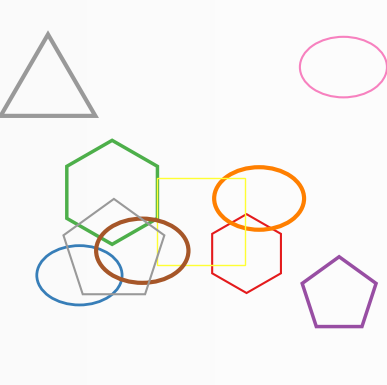[{"shape": "hexagon", "thickness": 1.5, "radius": 0.51, "center": [0.636, 0.341]}, {"shape": "oval", "thickness": 2, "radius": 0.55, "center": [0.205, 0.285]}, {"shape": "hexagon", "thickness": 2.5, "radius": 0.68, "center": [0.289, 0.5]}, {"shape": "pentagon", "thickness": 2.5, "radius": 0.5, "center": [0.875, 0.233]}, {"shape": "oval", "thickness": 3, "radius": 0.58, "center": [0.669, 0.484]}, {"shape": "square", "thickness": 1, "radius": 0.57, "center": [0.519, 0.425]}, {"shape": "oval", "thickness": 3, "radius": 0.6, "center": [0.367, 0.349]}, {"shape": "oval", "thickness": 1.5, "radius": 0.56, "center": [0.886, 0.826]}, {"shape": "triangle", "thickness": 3, "radius": 0.71, "center": [0.124, 0.77]}, {"shape": "pentagon", "thickness": 1.5, "radius": 0.68, "center": [0.294, 0.346]}]